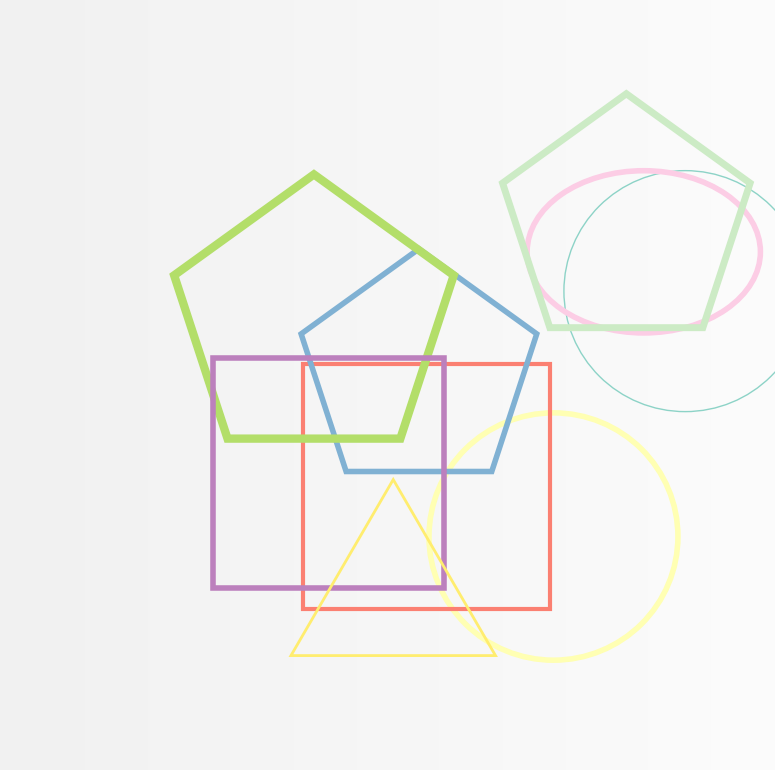[{"shape": "circle", "thickness": 0.5, "radius": 0.78, "center": [0.884, 0.622]}, {"shape": "circle", "thickness": 2, "radius": 0.8, "center": [0.714, 0.303]}, {"shape": "square", "thickness": 1.5, "radius": 0.8, "center": [0.551, 0.368]}, {"shape": "pentagon", "thickness": 2, "radius": 0.8, "center": [0.541, 0.517]}, {"shape": "pentagon", "thickness": 3, "radius": 0.95, "center": [0.405, 0.584]}, {"shape": "oval", "thickness": 2, "radius": 0.75, "center": [0.831, 0.673]}, {"shape": "square", "thickness": 2, "radius": 0.75, "center": [0.424, 0.386]}, {"shape": "pentagon", "thickness": 2.5, "radius": 0.84, "center": [0.808, 0.71]}, {"shape": "triangle", "thickness": 1, "radius": 0.76, "center": [0.507, 0.225]}]